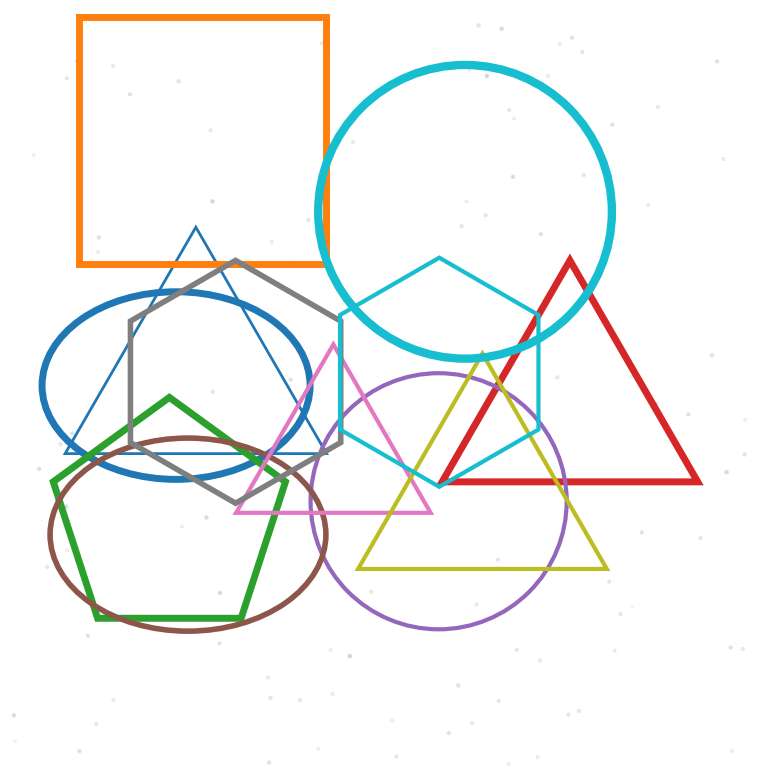[{"shape": "oval", "thickness": 2.5, "radius": 0.87, "center": [0.229, 0.499]}, {"shape": "triangle", "thickness": 1, "radius": 0.98, "center": [0.254, 0.509]}, {"shape": "square", "thickness": 2.5, "radius": 0.8, "center": [0.263, 0.818]}, {"shape": "pentagon", "thickness": 2.5, "radius": 0.79, "center": [0.22, 0.325]}, {"shape": "triangle", "thickness": 2.5, "radius": 0.96, "center": [0.74, 0.47]}, {"shape": "circle", "thickness": 1.5, "radius": 0.83, "center": [0.57, 0.349]}, {"shape": "oval", "thickness": 2, "radius": 0.9, "center": [0.244, 0.306]}, {"shape": "triangle", "thickness": 1.5, "radius": 0.73, "center": [0.433, 0.407]}, {"shape": "hexagon", "thickness": 2, "radius": 0.79, "center": [0.306, 0.504]}, {"shape": "triangle", "thickness": 1.5, "radius": 0.93, "center": [0.627, 0.354]}, {"shape": "circle", "thickness": 3, "radius": 0.95, "center": [0.604, 0.725]}, {"shape": "hexagon", "thickness": 1.5, "radius": 0.74, "center": [0.57, 0.517]}]